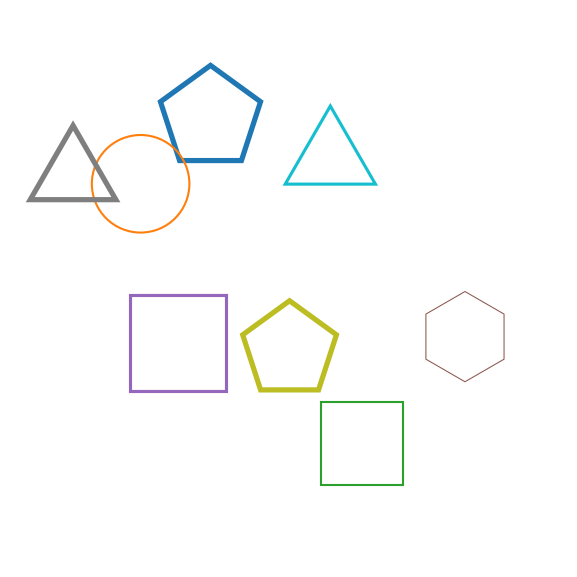[{"shape": "pentagon", "thickness": 2.5, "radius": 0.46, "center": [0.365, 0.795]}, {"shape": "circle", "thickness": 1, "radius": 0.42, "center": [0.243, 0.681]}, {"shape": "square", "thickness": 1, "radius": 0.36, "center": [0.627, 0.232]}, {"shape": "square", "thickness": 1.5, "radius": 0.42, "center": [0.308, 0.405]}, {"shape": "hexagon", "thickness": 0.5, "radius": 0.39, "center": [0.805, 0.416]}, {"shape": "triangle", "thickness": 2.5, "radius": 0.43, "center": [0.127, 0.696]}, {"shape": "pentagon", "thickness": 2.5, "radius": 0.43, "center": [0.501, 0.393]}, {"shape": "triangle", "thickness": 1.5, "radius": 0.45, "center": [0.572, 0.725]}]